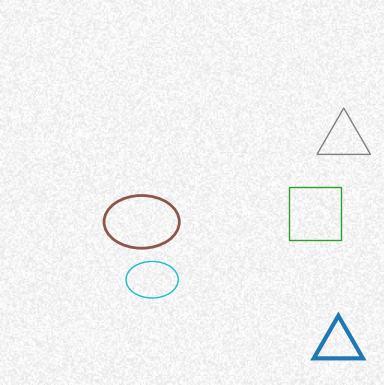[{"shape": "triangle", "thickness": 3, "radius": 0.37, "center": [0.879, 0.106]}, {"shape": "square", "thickness": 1, "radius": 0.34, "center": [0.818, 0.446]}, {"shape": "oval", "thickness": 2, "radius": 0.49, "center": [0.368, 0.424]}, {"shape": "triangle", "thickness": 1, "radius": 0.4, "center": [0.893, 0.639]}, {"shape": "oval", "thickness": 1, "radius": 0.34, "center": [0.395, 0.274]}]